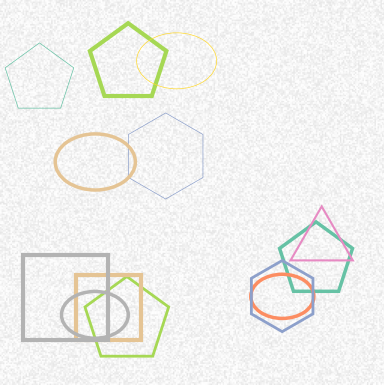[{"shape": "pentagon", "thickness": 2.5, "radius": 0.5, "center": [0.821, 0.324]}, {"shape": "pentagon", "thickness": 0.5, "radius": 0.47, "center": [0.102, 0.795]}, {"shape": "oval", "thickness": 2.5, "radius": 0.41, "center": [0.733, 0.23]}, {"shape": "hexagon", "thickness": 2, "radius": 0.46, "center": [0.733, 0.231]}, {"shape": "hexagon", "thickness": 0.5, "radius": 0.56, "center": [0.43, 0.595]}, {"shape": "triangle", "thickness": 1.5, "radius": 0.47, "center": [0.836, 0.37]}, {"shape": "pentagon", "thickness": 2, "radius": 0.57, "center": [0.329, 0.167]}, {"shape": "pentagon", "thickness": 3, "radius": 0.52, "center": [0.333, 0.835]}, {"shape": "oval", "thickness": 0.5, "radius": 0.52, "center": [0.459, 0.842]}, {"shape": "square", "thickness": 3, "radius": 0.42, "center": [0.282, 0.202]}, {"shape": "oval", "thickness": 2.5, "radius": 0.52, "center": [0.248, 0.579]}, {"shape": "oval", "thickness": 2.5, "radius": 0.43, "center": [0.246, 0.182]}, {"shape": "square", "thickness": 3, "radius": 0.55, "center": [0.17, 0.228]}]